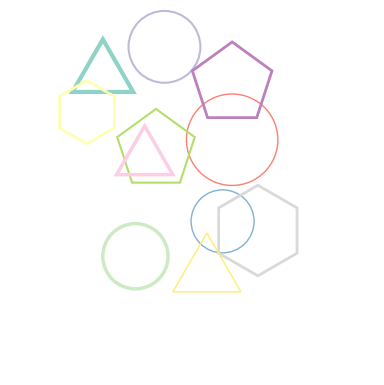[{"shape": "triangle", "thickness": 3, "radius": 0.46, "center": [0.267, 0.807]}, {"shape": "hexagon", "thickness": 2, "radius": 0.41, "center": [0.226, 0.709]}, {"shape": "circle", "thickness": 1.5, "radius": 0.47, "center": [0.427, 0.878]}, {"shape": "circle", "thickness": 1, "radius": 0.59, "center": [0.603, 0.637]}, {"shape": "circle", "thickness": 1, "radius": 0.41, "center": [0.578, 0.425]}, {"shape": "pentagon", "thickness": 1.5, "radius": 0.53, "center": [0.405, 0.611]}, {"shape": "triangle", "thickness": 2.5, "radius": 0.42, "center": [0.376, 0.588]}, {"shape": "hexagon", "thickness": 2, "radius": 0.59, "center": [0.67, 0.401]}, {"shape": "pentagon", "thickness": 2, "radius": 0.54, "center": [0.603, 0.782]}, {"shape": "circle", "thickness": 2.5, "radius": 0.42, "center": [0.352, 0.334]}, {"shape": "triangle", "thickness": 1, "radius": 0.51, "center": [0.537, 0.293]}]